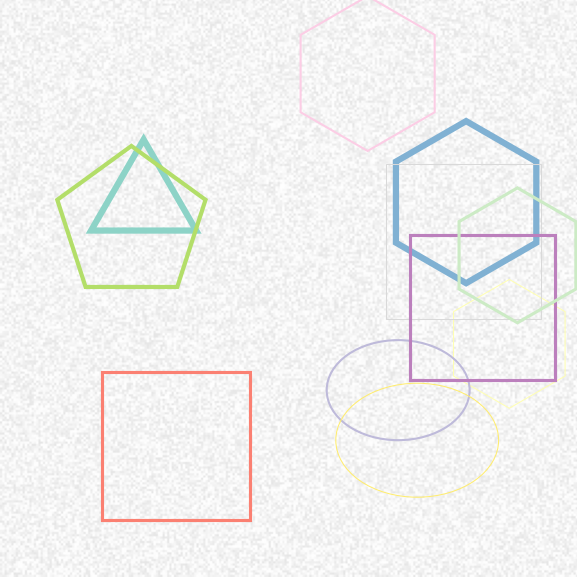[{"shape": "triangle", "thickness": 3, "radius": 0.53, "center": [0.249, 0.652]}, {"shape": "hexagon", "thickness": 0.5, "radius": 0.56, "center": [0.882, 0.404]}, {"shape": "oval", "thickness": 1, "radius": 0.62, "center": [0.689, 0.324]}, {"shape": "square", "thickness": 1.5, "radius": 0.64, "center": [0.304, 0.226]}, {"shape": "hexagon", "thickness": 3, "radius": 0.7, "center": [0.807, 0.649]}, {"shape": "pentagon", "thickness": 2, "radius": 0.67, "center": [0.228, 0.611]}, {"shape": "hexagon", "thickness": 1, "radius": 0.67, "center": [0.637, 0.872]}, {"shape": "square", "thickness": 0.5, "radius": 0.67, "center": [0.803, 0.581]}, {"shape": "square", "thickness": 1.5, "radius": 0.63, "center": [0.836, 0.466]}, {"shape": "hexagon", "thickness": 1.5, "radius": 0.58, "center": [0.896, 0.557]}, {"shape": "oval", "thickness": 0.5, "radius": 0.7, "center": [0.722, 0.237]}]